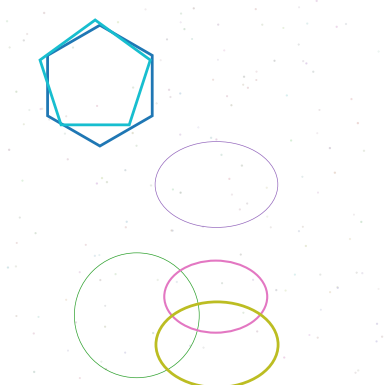[{"shape": "hexagon", "thickness": 2, "radius": 0.78, "center": [0.259, 0.778]}, {"shape": "circle", "thickness": 0.5, "radius": 0.81, "center": [0.355, 0.181]}, {"shape": "oval", "thickness": 0.5, "radius": 0.8, "center": [0.562, 0.521]}, {"shape": "oval", "thickness": 1.5, "radius": 0.67, "center": [0.56, 0.229]}, {"shape": "oval", "thickness": 2, "radius": 0.79, "center": [0.564, 0.105]}, {"shape": "pentagon", "thickness": 2, "radius": 0.75, "center": [0.247, 0.798]}]